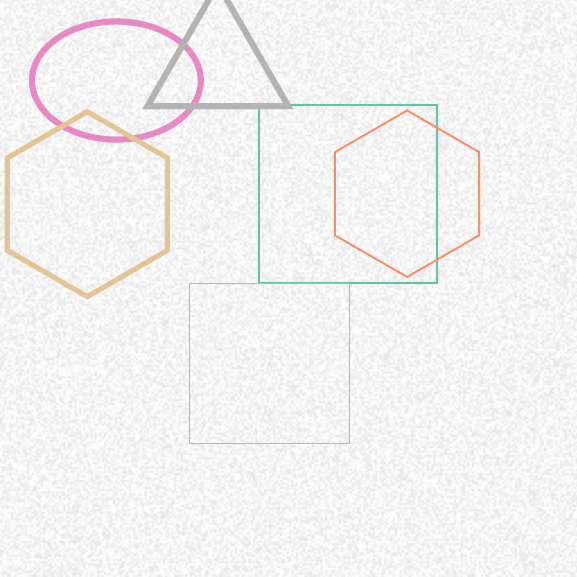[{"shape": "square", "thickness": 1, "radius": 0.77, "center": [0.603, 0.663]}, {"shape": "hexagon", "thickness": 1, "radius": 0.72, "center": [0.705, 0.664]}, {"shape": "oval", "thickness": 3, "radius": 0.73, "center": [0.202, 0.86]}, {"shape": "square", "thickness": 0.5, "radius": 0.69, "center": [0.466, 0.371]}, {"shape": "hexagon", "thickness": 2.5, "radius": 0.8, "center": [0.151, 0.646]}, {"shape": "triangle", "thickness": 3, "radius": 0.7, "center": [0.377, 0.886]}]